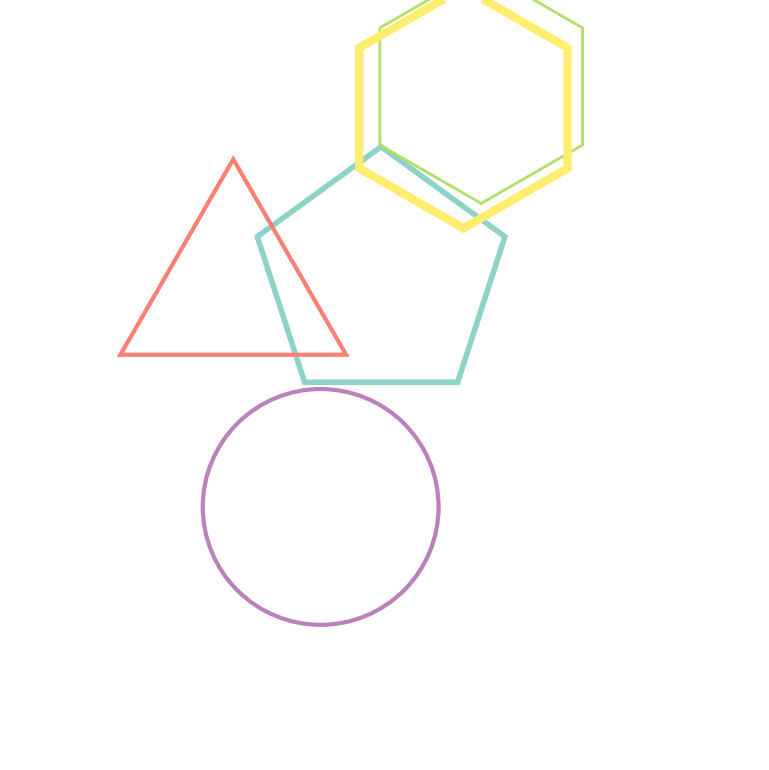[{"shape": "pentagon", "thickness": 2, "radius": 0.85, "center": [0.495, 0.64]}, {"shape": "triangle", "thickness": 1.5, "radius": 0.85, "center": [0.303, 0.624]}, {"shape": "hexagon", "thickness": 1, "radius": 0.76, "center": [0.625, 0.888]}, {"shape": "circle", "thickness": 1.5, "radius": 0.77, "center": [0.416, 0.342]}, {"shape": "hexagon", "thickness": 3, "radius": 0.78, "center": [0.602, 0.86]}]